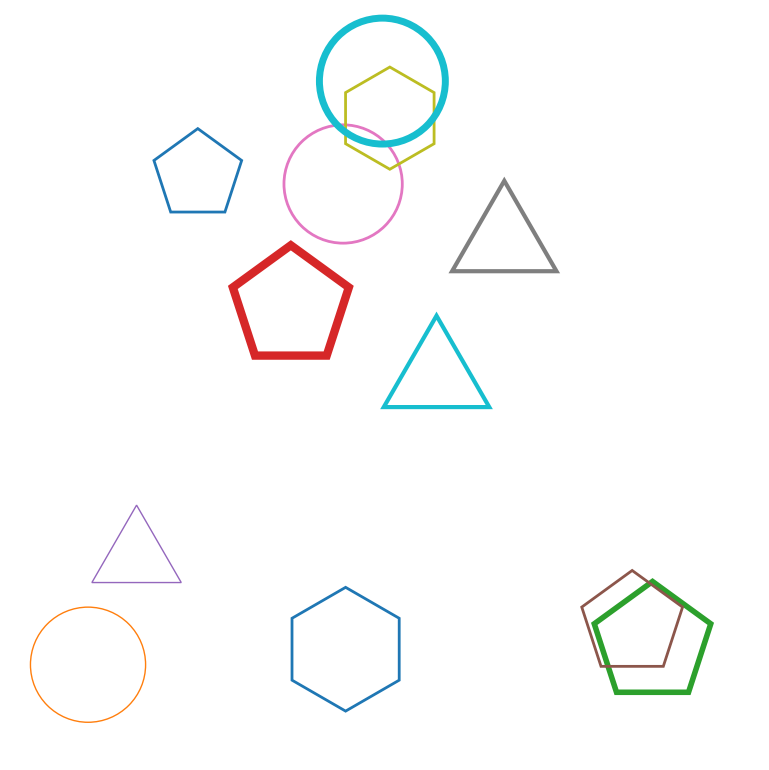[{"shape": "hexagon", "thickness": 1, "radius": 0.4, "center": [0.449, 0.157]}, {"shape": "pentagon", "thickness": 1, "radius": 0.3, "center": [0.257, 0.773]}, {"shape": "circle", "thickness": 0.5, "radius": 0.37, "center": [0.114, 0.137]}, {"shape": "pentagon", "thickness": 2, "radius": 0.4, "center": [0.847, 0.165]}, {"shape": "pentagon", "thickness": 3, "radius": 0.4, "center": [0.378, 0.602]}, {"shape": "triangle", "thickness": 0.5, "radius": 0.34, "center": [0.177, 0.277]}, {"shape": "pentagon", "thickness": 1, "radius": 0.34, "center": [0.821, 0.19]}, {"shape": "circle", "thickness": 1, "radius": 0.38, "center": [0.446, 0.761]}, {"shape": "triangle", "thickness": 1.5, "radius": 0.39, "center": [0.655, 0.687]}, {"shape": "hexagon", "thickness": 1, "radius": 0.33, "center": [0.506, 0.847]}, {"shape": "triangle", "thickness": 1.5, "radius": 0.4, "center": [0.567, 0.511]}, {"shape": "circle", "thickness": 2.5, "radius": 0.41, "center": [0.497, 0.895]}]